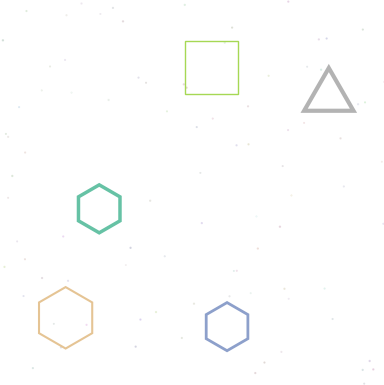[{"shape": "hexagon", "thickness": 2.5, "radius": 0.31, "center": [0.258, 0.458]}, {"shape": "hexagon", "thickness": 2, "radius": 0.31, "center": [0.59, 0.152]}, {"shape": "square", "thickness": 1, "radius": 0.34, "center": [0.549, 0.826]}, {"shape": "hexagon", "thickness": 1.5, "radius": 0.4, "center": [0.17, 0.175]}, {"shape": "triangle", "thickness": 3, "radius": 0.37, "center": [0.854, 0.749]}]